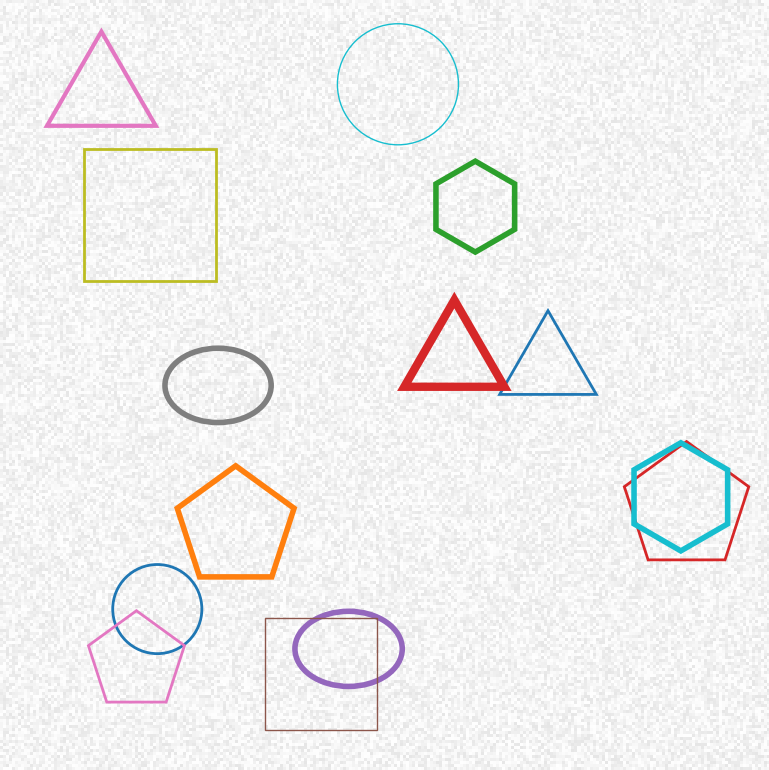[{"shape": "circle", "thickness": 1, "radius": 0.29, "center": [0.204, 0.209]}, {"shape": "triangle", "thickness": 1, "radius": 0.36, "center": [0.712, 0.524]}, {"shape": "pentagon", "thickness": 2, "radius": 0.4, "center": [0.306, 0.315]}, {"shape": "hexagon", "thickness": 2, "radius": 0.3, "center": [0.617, 0.732]}, {"shape": "triangle", "thickness": 3, "radius": 0.38, "center": [0.59, 0.535]}, {"shape": "pentagon", "thickness": 1, "radius": 0.42, "center": [0.892, 0.342]}, {"shape": "oval", "thickness": 2, "radius": 0.35, "center": [0.453, 0.157]}, {"shape": "square", "thickness": 0.5, "radius": 0.36, "center": [0.417, 0.125]}, {"shape": "pentagon", "thickness": 1, "radius": 0.33, "center": [0.177, 0.141]}, {"shape": "triangle", "thickness": 1.5, "radius": 0.41, "center": [0.132, 0.877]}, {"shape": "oval", "thickness": 2, "radius": 0.34, "center": [0.283, 0.5]}, {"shape": "square", "thickness": 1, "radius": 0.43, "center": [0.195, 0.721]}, {"shape": "hexagon", "thickness": 2, "radius": 0.35, "center": [0.884, 0.355]}, {"shape": "circle", "thickness": 0.5, "radius": 0.39, "center": [0.517, 0.891]}]